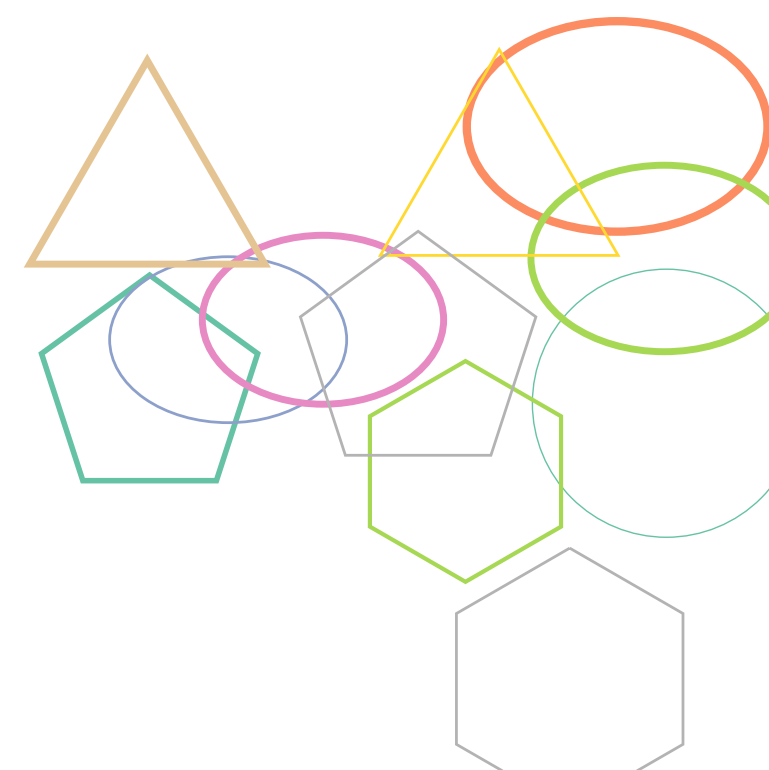[{"shape": "circle", "thickness": 0.5, "radius": 0.87, "center": [0.865, 0.476]}, {"shape": "pentagon", "thickness": 2, "radius": 0.74, "center": [0.194, 0.495]}, {"shape": "oval", "thickness": 3, "radius": 0.98, "center": [0.801, 0.836]}, {"shape": "oval", "thickness": 1, "radius": 0.77, "center": [0.296, 0.559]}, {"shape": "oval", "thickness": 2.5, "radius": 0.78, "center": [0.419, 0.585]}, {"shape": "hexagon", "thickness": 1.5, "radius": 0.72, "center": [0.605, 0.388]}, {"shape": "oval", "thickness": 2.5, "radius": 0.86, "center": [0.863, 0.664]}, {"shape": "triangle", "thickness": 1, "radius": 0.89, "center": [0.648, 0.757]}, {"shape": "triangle", "thickness": 2.5, "radius": 0.88, "center": [0.191, 0.745]}, {"shape": "hexagon", "thickness": 1, "radius": 0.85, "center": [0.74, 0.118]}, {"shape": "pentagon", "thickness": 1, "radius": 0.8, "center": [0.543, 0.539]}]